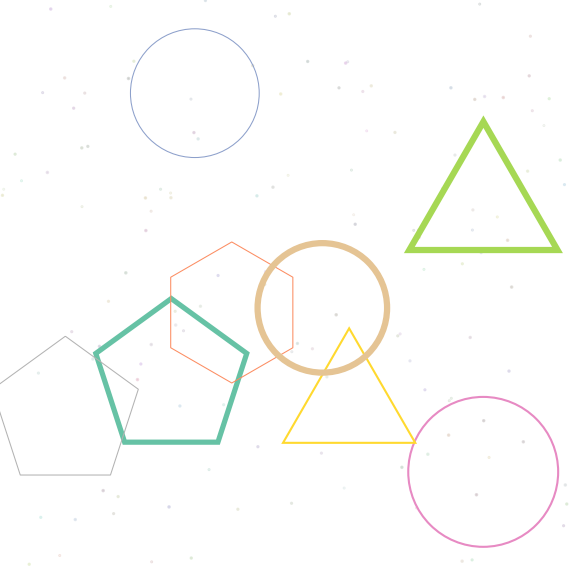[{"shape": "pentagon", "thickness": 2.5, "radius": 0.69, "center": [0.297, 0.345]}, {"shape": "hexagon", "thickness": 0.5, "radius": 0.61, "center": [0.401, 0.458]}, {"shape": "circle", "thickness": 0.5, "radius": 0.56, "center": [0.337, 0.838]}, {"shape": "circle", "thickness": 1, "radius": 0.65, "center": [0.837, 0.182]}, {"shape": "triangle", "thickness": 3, "radius": 0.74, "center": [0.837, 0.64]}, {"shape": "triangle", "thickness": 1, "radius": 0.66, "center": [0.605, 0.298]}, {"shape": "circle", "thickness": 3, "radius": 0.56, "center": [0.558, 0.466]}, {"shape": "pentagon", "thickness": 0.5, "radius": 0.66, "center": [0.113, 0.284]}]